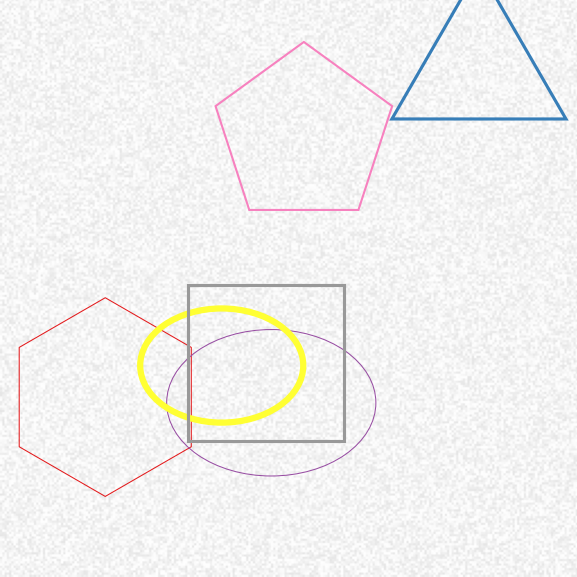[{"shape": "hexagon", "thickness": 0.5, "radius": 0.86, "center": [0.182, 0.312]}, {"shape": "triangle", "thickness": 1.5, "radius": 0.87, "center": [0.829, 0.88]}, {"shape": "oval", "thickness": 0.5, "radius": 0.91, "center": [0.47, 0.302]}, {"shape": "oval", "thickness": 3, "radius": 0.71, "center": [0.384, 0.366]}, {"shape": "pentagon", "thickness": 1, "radius": 0.8, "center": [0.526, 0.766]}, {"shape": "square", "thickness": 1.5, "radius": 0.68, "center": [0.461, 0.37]}]